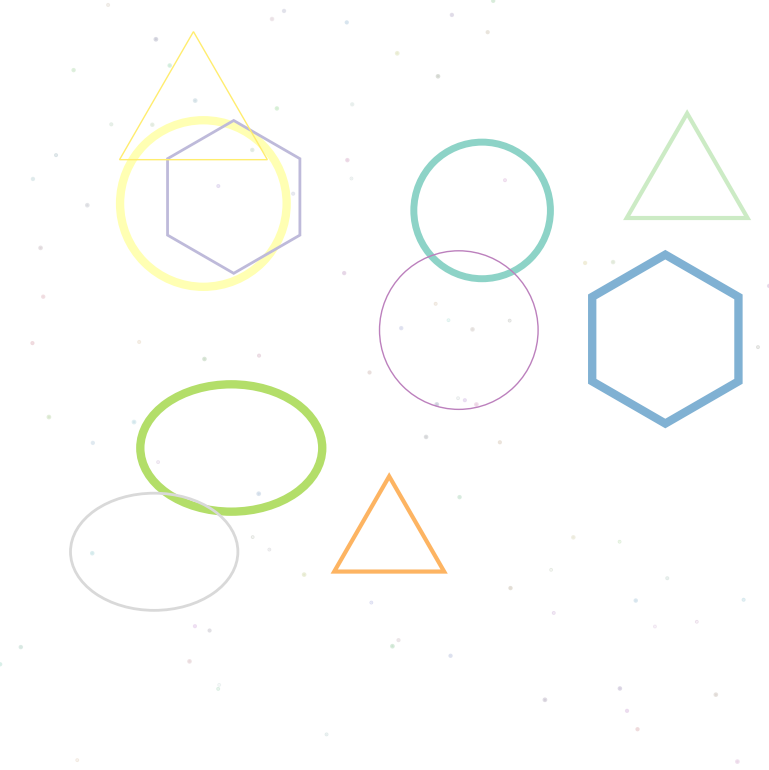[{"shape": "circle", "thickness": 2.5, "radius": 0.44, "center": [0.626, 0.727]}, {"shape": "circle", "thickness": 3, "radius": 0.54, "center": [0.264, 0.736]}, {"shape": "hexagon", "thickness": 1, "radius": 0.5, "center": [0.304, 0.744]}, {"shape": "hexagon", "thickness": 3, "radius": 0.55, "center": [0.864, 0.56]}, {"shape": "triangle", "thickness": 1.5, "radius": 0.41, "center": [0.505, 0.299]}, {"shape": "oval", "thickness": 3, "radius": 0.59, "center": [0.3, 0.418]}, {"shape": "oval", "thickness": 1, "radius": 0.54, "center": [0.2, 0.283]}, {"shape": "circle", "thickness": 0.5, "radius": 0.51, "center": [0.596, 0.571]}, {"shape": "triangle", "thickness": 1.5, "radius": 0.45, "center": [0.892, 0.762]}, {"shape": "triangle", "thickness": 0.5, "radius": 0.55, "center": [0.251, 0.848]}]